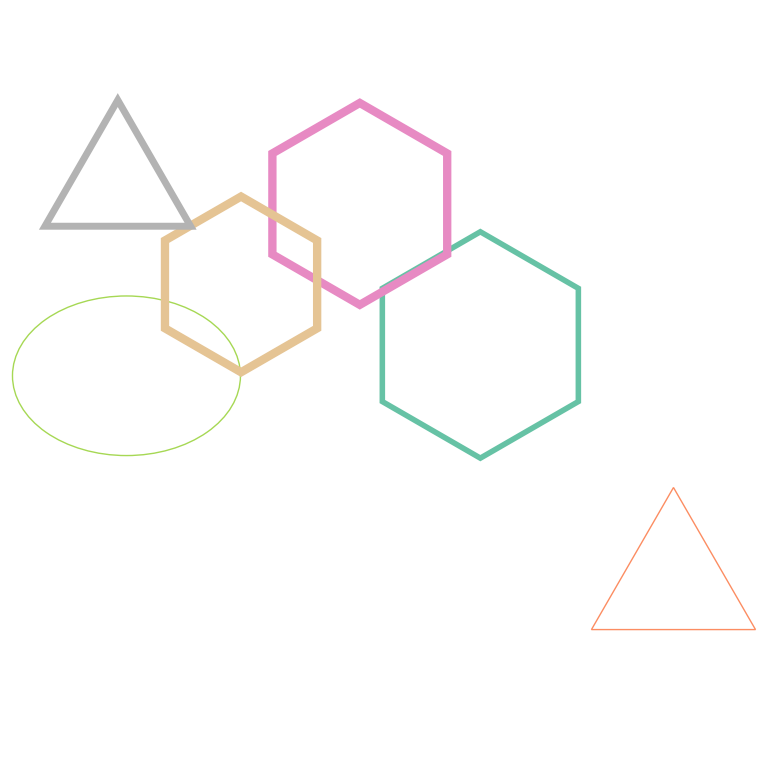[{"shape": "hexagon", "thickness": 2, "radius": 0.73, "center": [0.624, 0.552]}, {"shape": "triangle", "thickness": 0.5, "radius": 0.61, "center": [0.875, 0.244]}, {"shape": "hexagon", "thickness": 3, "radius": 0.66, "center": [0.467, 0.735]}, {"shape": "oval", "thickness": 0.5, "radius": 0.74, "center": [0.164, 0.512]}, {"shape": "hexagon", "thickness": 3, "radius": 0.57, "center": [0.313, 0.631]}, {"shape": "triangle", "thickness": 2.5, "radius": 0.55, "center": [0.153, 0.761]}]